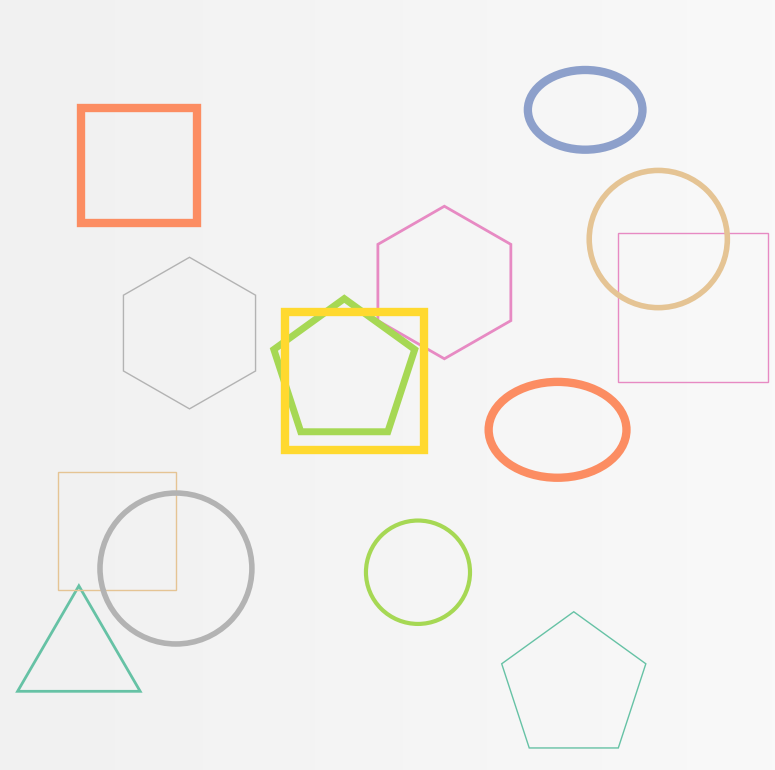[{"shape": "triangle", "thickness": 1, "radius": 0.46, "center": [0.102, 0.148]}, {"shape": "pentagon", "thickness": 0.5, "radius": 0.49, "center": [0.74, 0.108]}, {"shape": "oval", "thickness": 3, "radius": 0.44, "center": [0.719, 0.442]}, {"shape": "square", "thickness": 3, "radius": 0.38, "center": [0.179, 0.785]}, {"shape": "oval", "thickness": 3, "radius": 0.37, "center": [0.755, 0.857]}, {"shape": "square", "thickness": 0.5, "radius": 0.48, "center": [0.894, 0.6]}, {"shape": "hexagon", "thickness": 1, "radius": 0.5, "center": [0.573, 0.633]}, {"shape": "pentagon", "thickness": 2.5, "radius": 0.48, "center": [0.444, 0.517]}, {"shape": "circle", "thickness": 1.5, "radius": 0.34, "center": [0.539, 0.257]}, {"shape": "square", "thickness": 3, "radius": 0.45, "center": [0.457, 0.505]}, {"shape": "square", "thickness": 0.5, "radius": 0.38, "center": [0.151, 0.31]}, {"shape": "circle", "thickness": 2, "radius": 0.45, "center": [0.849, 0.69]}, {"shape": "circle", "thickness": 2, "radius": 0.49, "center": [0.227, 0.262]}, {"shape": "hexagon", "thickness": 0.5, "radius": 0.49, "center": [0.245, 0.567]}]